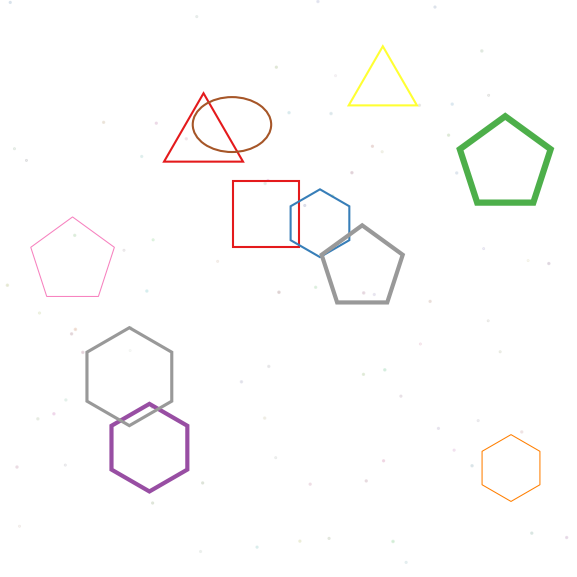[{"shape": "triangle", "thickness": 1, "radius": 0.39, "center": [0.352, 0.759]}, {"shape": "square", "thickness": 1, "radius": 0.29, "center": [0.461, 0.629]}, {"shape": "hexagon", "thickness": 1, "radius": 0.29, "center": [0.554, 0.613]}, {"shape": "pentagon", "thickness": 3, "radius": 0.41, "center": [0.875, 0.715]}, {"shape": "hexagon", "thickness": 2, "radius": 0.38, "center": [0.259, 0.224]}, {"shape": "hexagon", "thickness": 0.5, "radius": 0.29, "center": [0.885, 0.189]}, {"shape": "triangle", "thickness": 1, "radius": 0.34, "center": [0.663, 0.851]}, {"shape": "oval", "thickness": 1, "radius": 0.34, "center": [0.402, 0.783]}, {"shape": "pentagon", "thickness": 0.5, "radius": 0.38, "center": [0.126, 0.547]}, {"shape": "hexagon", "thickness": 1.5, "radius": 0.42, "center": [0.224, 0.347]}, {"shape": "pentagon", "thickness": 2, "radius": 0.37, "center": [0.627, 0.535]}]